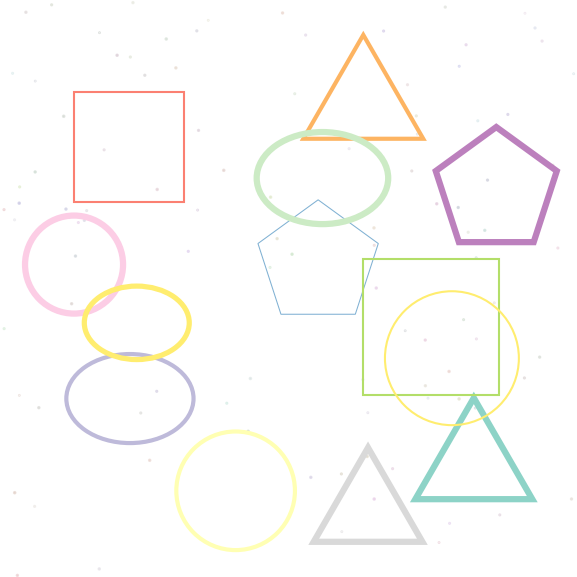[{"shape": "triangle", "thickness": 3, "radius": 0.58, "center": [0.82, 0.193]}, {"shape": "circle", "thickness": 2, "radius": 0.51, "center": [0.408, 0.149]}, {"shape": "oval", "thickness": 2, "radius": 0.55, "center": [0.225, 0.309]}, {"shape": "square", "thickness": 1, "radius": 0.48, "center": [0.223, 0.745]}, {"shape": "pentagon", "thickness": 0.5, "radius": 0.55, "center": [0.551, 0.544]}, {"shape": "triangle", "thickness": 2, "radius": 0.6, "center": [0.629, 0.819]}, {"shape": "square", "thickness": 1, "radius": 0.59, "center": [0.746, 0.433]}, {"shape": "circle", "thickness": 3, "radius": 0.42, "center": [0.128, 0.541]}, {"shape": "triangle", "thickness": 3, "radius": 0.54, "center": [0.637, 0.115]}, {"shape": "pentagon", "thickness": 3, "radius": 0.55, "center": [0.859, 0.669]}, {"shape": "oval", "thickness": 3, "radius": 0.57, "center": [0.558, 0.691]}, {"shape": "oval", "thickness": 2.5, "radius": 0.45, "center": [0.237, 0.44]}, {"shape": "circle", "thickness": 1, "radius": 0.58, "center": [0.783, 0.379]}]